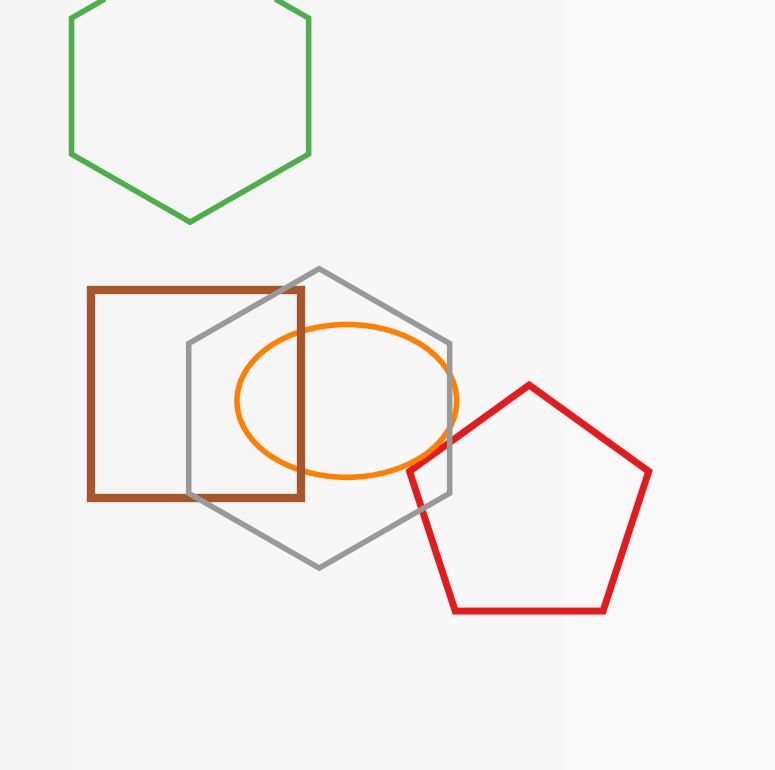[{"shape": "pentagon", "thickness": 2.5, "radius": 0.81, "center": [0.683, 0.338]}, {"shape": "hexagon", "thickness": 2, "radius": 0.88, "center": [0.245, 0.888]}, {"shape": "oval", "thickness": 2, "radius": 0.71, "center": [0.448, 0.479]}, {"shape": "square", "thickness": 3, "radius": 0.68, "center": [0.253, 0.488]}, {"shape": "hexagon", "thickness": 2, "radius": 0.97, "center": [0.412, 0.457]}]